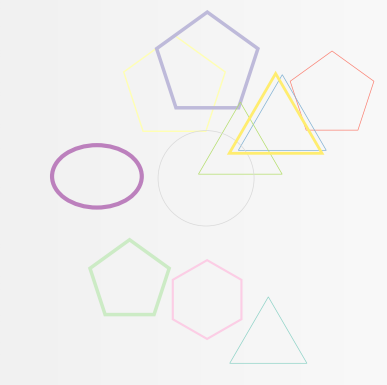[{"shape": "triangle", "thickness": 0.5, "radius": 0.58, "center": [0.692, 0.114]}, {"shape": "pentagon", "thickness": 1, "radius": 0.69, "center": [0.45, 0.77]}, {"shape": "pentagon", "thickness": 2.5, "radius": 0.69, "center": [0.535, 0.831]}, {"shape": "pentagon", "thickness": 0.5, "radius": 0.57, "center": [0.857, 0.754]}, {"shape": "triangle", "thickness": 0.5, "radius": 0.66, "center": [0.728, 0.675]}, {"shape": "triangle", "thickness": 0.5, "radius": 0.62, "center": [0.62, 0.61]}, {"shape": "hexagon", "thickness": 1.5, "radius": 0.51, "center": [0.534, 0.222]}, {"shape": "circle", "thickness": 0.5, "radius": 0.62, "center": [0.532, 0.537]}, {"shape": "oval", "thickness": 3, "radius": 0.58, "center": [0.25, 0.542]}, {"shape": "pentagon", "thickness": 2.5, "radius": 0.54, "center": [0.334, 0.27]}, {"shape": "triangle", "thickness": 2, "radius": 0.69, "center": [0.711, 0.671]}]